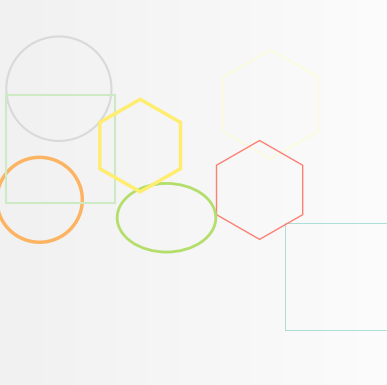[{"shape": "square", "thickness": 0.5, "radius": 0.7, "center": [0.874, 0.282]}, {"shape": "hexagon", "thickness": 0.5, "radius": 0.71, "center": [0.698, 0.729]}, {"shape": "hexagon", "thickness": 1, "radius": 0.64, "center": [0.67, 0.507]}, {"shape": "circle", "thickness": 2.5, "radius": 0.55, "center": [0.102, 0.481]}, {"shape": "oval", "thickness": 2, "radius": 0.64, "center": [0.43, 0.434]}, {"shape": "circle", "thickness": 1.5, "radius": 0.68, "center": [0.152, 0.77]}, {"shape": "square", "thickness": 1.5, "radius": 0.7, "center": [0.157, 0.612]}, {"shape": "hexagon", "thickness": 2.5, "radius": 0.6, "center": [0.362, 0.622]}]